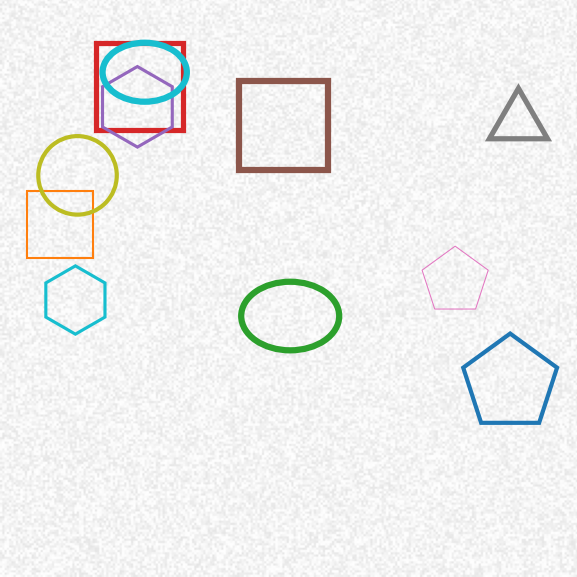[{"shape": "pentagon", "thickness": 2, "radius": 0.43, "center": [0.883, 0.336]}, {"shape": "square", "thickness": 1, "radius": 0.29, "center": [0.104, 0.61]}, {"shape": "oval", "thickness": 3, "radius": 0.42, "center": [0.503, 0.452]}, {"shape": "square", "thickness": 2.5, "radius": 0.38, "center": [0.241, 0.85]}, {"shape": "hexagon", "thickness": 1.5, "radius": 0.35, "center": [0.238, 0.814]}, {"shape": "square", "thickness": 3, "radius": 0.39, "center": [0.492, 0.782]}, {"shape": "pentagon", "thickness": 0.5, "radius": 0.3, "center": [0.788, 0.513]}, {"shape": "triangle", "thickness": 2.5, "radius": 0.29, "center": [0.898, 0.788]}, {"shape": "circle", "thickness": 2, "radius": 0.34, "center": [0.134, 0.695]}, {"shape": "oval", "thickness": 3, "radius": 0.36, "center": [0.251, 0.874]}, {"shape": "hexagon", "thickness": 1.5, "radius": 0.3, "center": [0.131, 0.48]}]